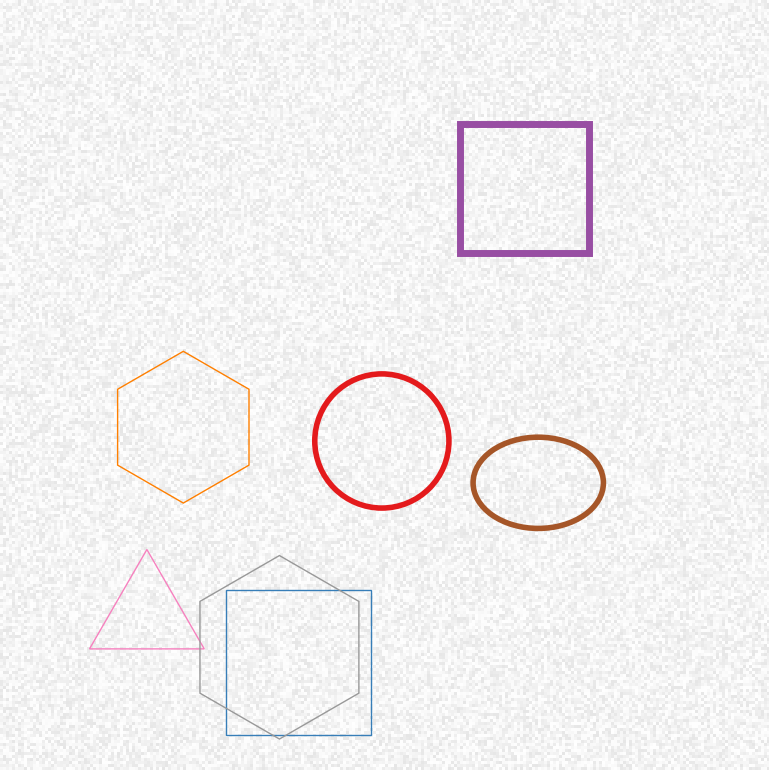[{"shape": "circle", "thickness": 2, "radius": 0.44, "center": [0.496, 0.427]}, {"shape": "square", "thickness": 0.5, "radius": 0.47, "center": [0.387, 0.14]}, {"shape": "square", "thickness": 2.5, "radius": 0.42, "center": [0.681, 0.755]}, {"shape": "hexagon", "thickness": 0.5, "radius": 0.49, "center": [0.238, 0.445]}, {"shape": "oval", "thickness": 2, "radius": 0.42, "center": [0.699, 0.373]}, {"shape": "triangle", "thickness": 0.5, "radius": 0.43, "center": [0.191, 0.2]}, {"shape": "hexagon", "thickness": 0.5, "radius": 0.6, "center": [0.363, 0.159]}]